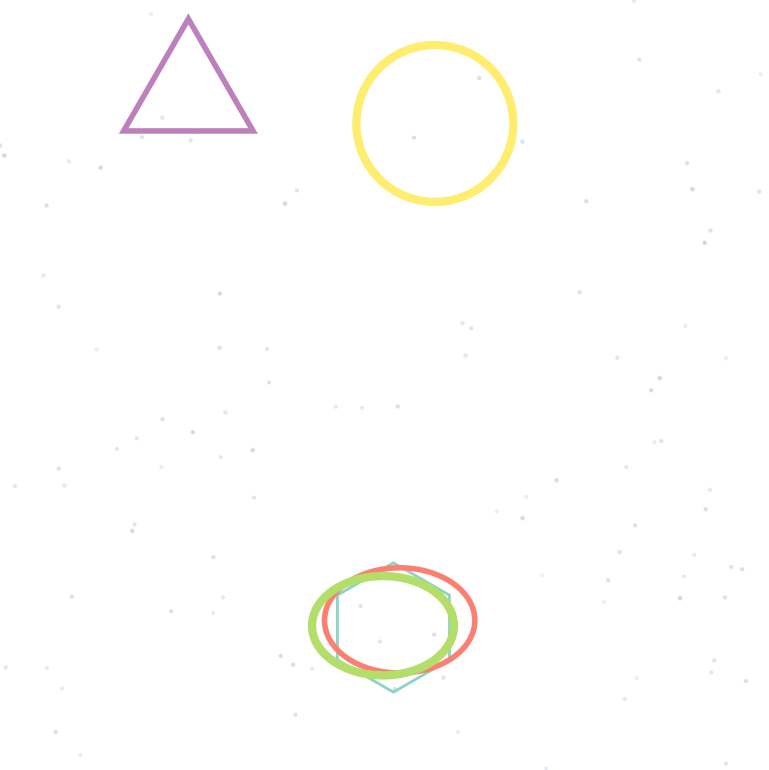[{"shape": "hexagon", "thickness": 1, "radius": 0.42, "center": [0.511, 0.185]}, {"shape": "oval", "thickness": 2, "radius": 0.49, "center": [0.519, 0.194]}, {"shape": "oval", "thickness": 3, "radius": 0.46, "center": [0.497, 0.187]}, {"shape": "triangle", "thickness": 2, "radius": 0.49, "center": [0.245, 0.878]}, {"shape": "circle", "thickness": 3, "radius": 0.51, "center": [0.565, 0.84]}]